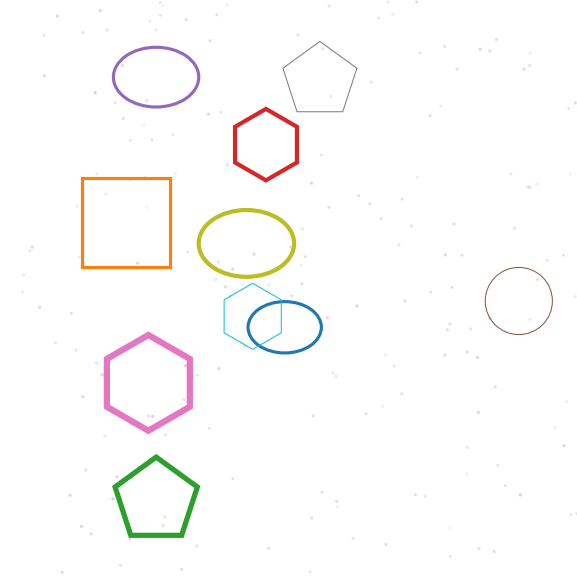[{"shape": "oval", "thickness": 1.5, "radius": 0.32, "center": [0.493, 0.432]}, {"shape": "square", "thickness": 1.5, "radius": 0.38, "center": [0.218, 0.614]}, {"shape": "pentagon", "thickness": 2.5, "radius": 0.37, "center": [0.27, 0.133]}, {"shape": "hexagon", "thickness": 2, "radius": 0.31, "center": [0.461, 0.749]}, {"shape": "oval", "thickness": 1.5, "radius": 0.37, "center": [0.27, 0.866]}, {"shape": "circle", "thickness": 0.5, "radius": 0.29, "center": [0.898, 0.478]}, {"shape": "hexagon", "thickness": 3, "radius": 0.41, "center": [0.257, 0.336]}, {"shape": "pentagon", "thickness": 0.5, "radius": 0.34, "center": [0.554, 0.86]}, {"shape": "oval", "thickness": 2, "radius": 0.41, "center": [0.427, 0.578]}, {"shape": "hexagon", "thickness": 0.5, "radius": 0.29, "center": [0.438, 0.451]}]